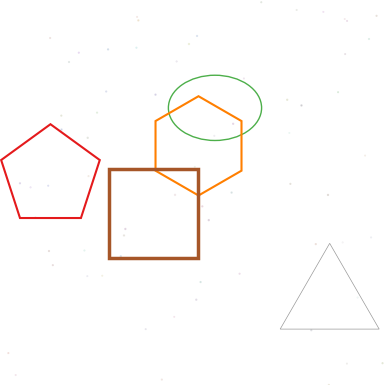[{"shape": "pentagon", "thickness": 1.5, "radius": 0.67, "center": [0.131, 0.543]}, {"shape": "oval", "thickness": 1, "radius": 0.61, "center": [0.558, 0.72]}, {"shape": "hexagon", "thickness": 1.5, "radius": 0.64, "center": [0.516, 0.621]}, {"shape": "square", "thickness": 2.5, "radius": 0.58, "center": [0.398, 0.445]}, {"shape": "triangle", "thickness": 0.5, "radius": 0.74, "center": [0.856, 0.219]}]